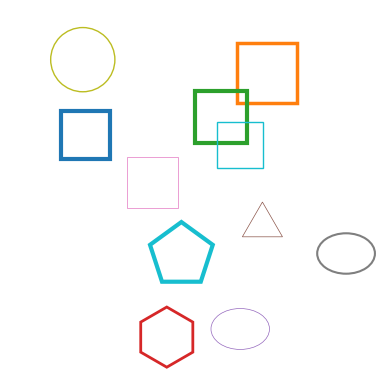[{"shape": "square", "thickness": 3, "radius": 0.31, "center": [0.222, 0.649]}, {"shape": "square", "thickness": 2.5, "radius": 0.39, "center": [0.693, 0.81]}, {"shape": "square", "thickness": 3, "radius": 0.34, "center": [0.573, 0.697]}, {"shape": "hexagon", "thickness": 2, "radius": 0.39, "center": [0.433, 0.124]}, {"shape": "oval", "thickness": 0.5, "radius": 0.38, "center": [0.624, 0.146]}, {"shape": "triangle", "thickness": 0.5, "radius": 0.3, "center": [0.682, 0.415]}, {"shape": "square", "thickness": 0.5, "radius": 0.33, "center": [0.396, 0.527]}, {"shape": "oval", "thickness": 1.5, "radius": 0.37, "center": [0.899, 0.342]}, {"shape": "circle", "thickness": 1, "radius": 0.42, "center": [0.215, 0.845]}, {"shape": "pentagon", "thickness": 3, "radius": 0.43, "center": [0.471, 0.338]}, {"shape": "square", "thickness": 1, "radius": 0.3, "center": [0.623, 0.624]}]